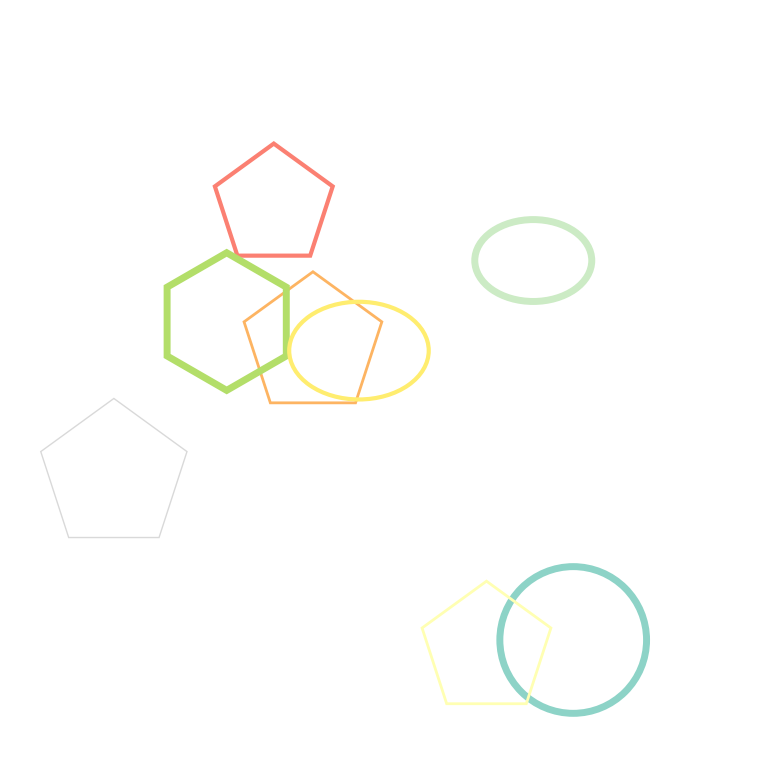[{"shape": "circle", "thickness": 2.5, "radius": 0.48, "center": [0.744, 0.169]}, {"shape": "pentagon", "thickness": 1, "radius": 0.44, "center": [0.632, 0.157]}, {"shape": "pentagon", "thickness": 1.5, "radius": 0.4, "center": [0.356, 0.733]}, {"shape": "pentagon", "thickness": 1, "radius": 0.47, "center": [0.406, 0.553]}, {"shape": "hexagon", "thickness": 2.5, "radius": 0.45, "center": [0.294, 0.582]}, {"shape": "pentagon", "thickness": 0.5, "radius": 0.5, "center": [0.148, 0.383]}, {"shape": "oval", "thickness": 2.5, "radius": 0.38, "center": [0.693, 0.662]}, {"shape": "oval", "thickness": 1.5, "radius": 0.45, "center": [0.466, 0.545]}]